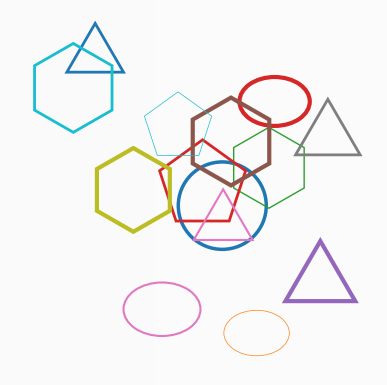[{"shape": "circle", "thickness": 2.5, "radius": 0.57, "center": [0.574, 0.466]}, {"shape": "triangle", "thickness": 2, "radius": 0.42, "center": [0.246, 0.855]}, {"shape": "oval", "thickness": 0.5, "radius": 0.42, "center": [0.662, 0.135]}, {"shape": "hexagon", "thickness": 1, "radius": 0.53, "center": [0.694, 0.564]}, {"shape": "pentagon", "thickness": 2, "radius": 0.58, "center": [0.523, 0.52]}, {"shape": "oval", "thickness": 3, "radius": 0.45, "center": [0.709, 0.736]}, {"shape": "triangle", "thickness": 3, "radius": 0.52, "center": [0.827, 0.27]}, {"shape": "hexagon", "thickness": 3, "radius": 0.57, "center": [0.596, 0.632]}, {"shape": "oval", "thickness": 1.5, "radius": 0.5, "center": [0.418, 0.197]}, {"shape": "triangle", "thickness": 1.5, "radius": 0.44, "center": [0.576, 0.42]}, {"shape": "triangle", "thickness": 2, "radius": 0.48, "center": [0.846, 0.646]}, {"shape": "hexagon", "thickness": 3, "radius": 0.54, "center": [0.344, 0.507]}, {"shape": "pentagon", "thickness": 0.5, "radius": 0.46, "center": [0.46, 0.67]}, {"shape": "hexagon", "thickness": 2, "radius": 0.58, "center": [0.189, 0.772]}]